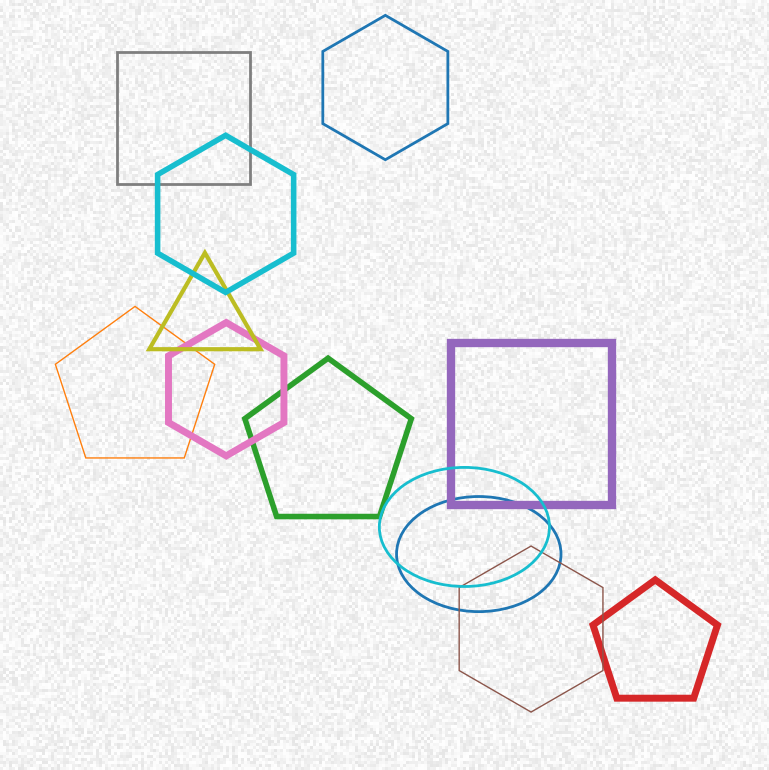[{"shape": "oval", "thickness": 1, "radius": 0.53, "center": [0.622, 0.28]}, {"shape": "hexagon", "thickness": 1, "radius": 0.47, "center": [0.5, 0.886]}, {"shape": "pentagon", "thickness": 0.5, "radius": 0.54, "center": [0.175, 0.493]}, {"shape": "pentagon", "thickness": 2, "radius": 0.57, "center": [0.426, 0.421]}, {"shape": "pentagon", "thickness": 2.5, "radius": 0.42, "center": [0.851, 0.162]}, {"shape": "square", "thickness": 3, "radius": 0.52, "center": [0.691, 0.449]}, {"shape": "hexagon", "thickness": 0.5, "radius": 0.54, "center": [0.69, 0.183]}, {"shape": "hexagon", "thickness": 2.5, "radius": 0.43, "center": [0.294, 0.495]}, {"shape": "square", "thickness": 1, "radius": 0.43, "center": [0.238, 0.847]}, {"shape": "triangle", "thickness": 1.5, "radius": 0.42, "center": [0.266, 0.588]}, {"shape": "oval", "thickness": 1, "radius": 0.55, "center": [0.603, 0.316]}, {"shape": "hexagon", "thickness": 2, "radius": 0.51, "center": [0.293, 0.722]}]